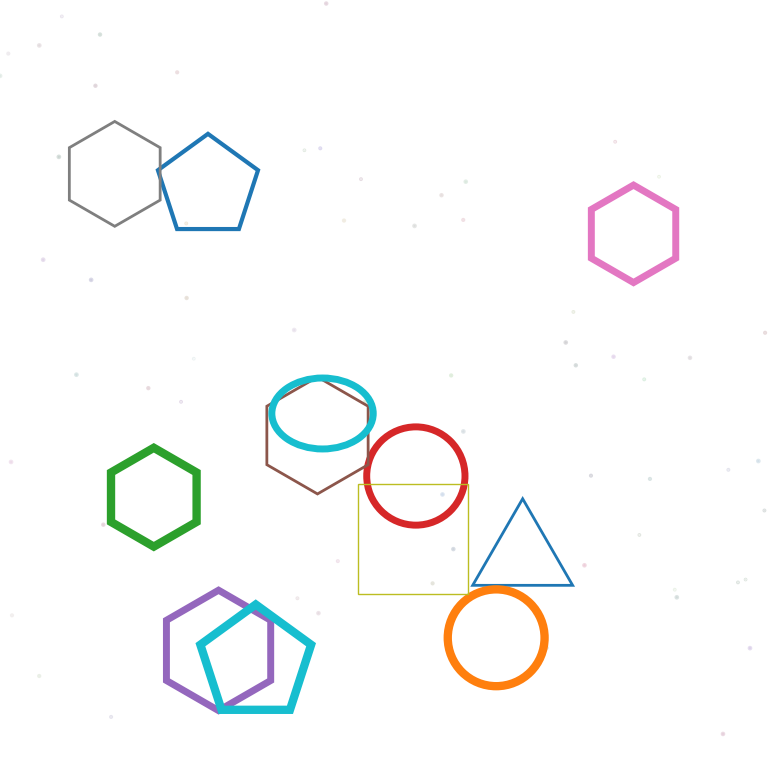[{"shape": "pentagon", "thickness": 1.5, "radius": 0.34, "center": [0.27, 0.758]}, {"shape": "triangle", "thickness": 1, "radius": 0.37, "center": [0.679, 0.277]}, {"shape": "circle", "thickness": 3, "radius": 0.31, "center": [0.644, 0.172]}, {"shape": "hexagon", "thickness": 3, "radius": 0.32, "center": [0.2, 0.354]}, {"shape": "circle", "thickness": 2.5, "radius": 0.32, "center": [0.54, 0.382]}, {"shape": "hexagon", "thickness": 2.5, "radius": 0.39, "center": [0.284, 0.155]}, {"shape": "hexagon", "thickness": 1, "radius": 0.38, "center": [0.412, 0.434]}, {"shape": "hexagon", "thickness": 2.5, "radius": 0.32, "center": [0.823, 0.696]}, {"shape": "hexagon", "thickness": 1, "radius": 0.34, "center": [0.149, 0.774]}, {"shape": "square", "thickness": 0.5, "radius": 0.36, "center": [0.536, 0.3]}, {"shape": "pentagon", "thickness": 3, "radius": 0.38, "center": [0.332, 0.139]}, {"shape": "oval", "thickness": 2.5, "radius": 0.33, "center": [0.419, 0.463]}]